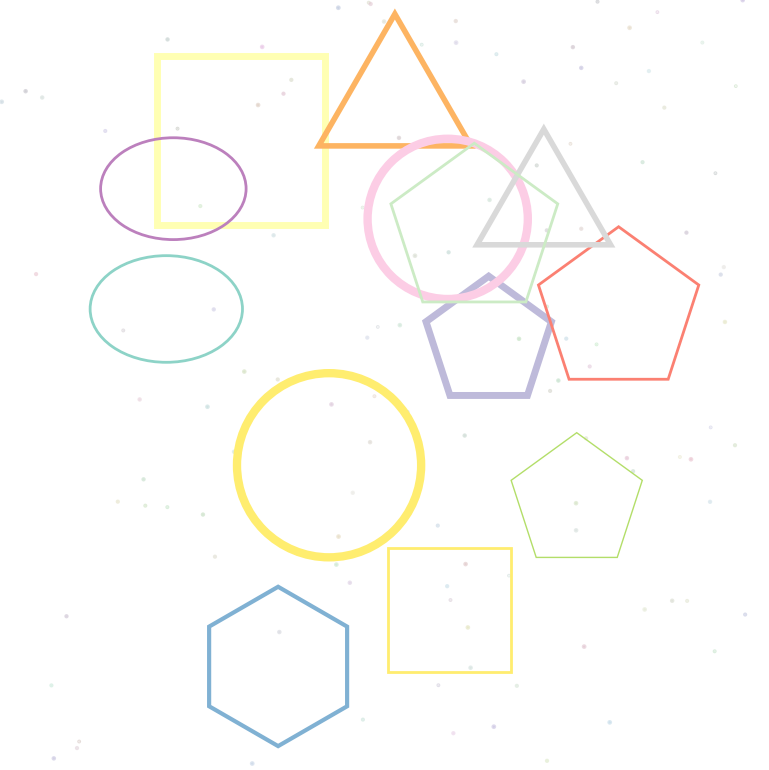[{"shape": "oval", "thickness": 1, "radius": 0.49, "center": [0.216, 0.599]}, {"shape": "square", "thickness": 2.5, "radius": 0.55, "center": [0.313, 0.817]}, {"shape": "pentagon", "thickness": 2.5, "radius": 0.43, "center": [0.635, 0.556]}, {"shape": "pentagon", "thickness": 1, "radius": 0.55, "center": [0.803, 0.596]}, {"shape": "hexagon", "thickness": 1.5, "radius": 0.52, "center": [0.361, 0.134]}, {"shape": "triangle", "thickness": 2, "radius": 0.57, "center": [0.513, 0.868]}, {"shape": "pentagon", "thickness": 0.5, "radius": 0.45, "center": [0.749, 0.349]}, {"shape": "circle", "thickness": 3, "radius": 0.52, "center": [0.581, 0.716]}, {"shape": "triangle", "thickness": 2, "radius": 0.5, "center": [0.706, 0.732]}, {"shape": "oval", "thickness": 1, "radius": 0.47, "center": [0.225, 0.755]}, {"shape": "pentagon", "thickness": 1, "radius": 0.57, "center": [0.616, 0.7]}, {"shape": "circle", "thickness": 3, "radius": 0.6, "center": [0.427, 0.396]}, {"shape": "square", "thickness": 1, "radius": 0.4, "center": [0.583, 0.208]}]